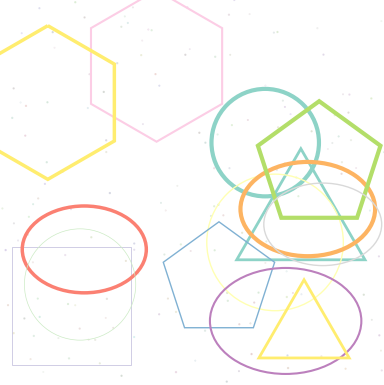[{"shape": "triangle", "thickness": 2, "radius": 0.96, "center": [0.781, 0.421]}, {"shape": "circle", "thickness": 3, "radius": 0.7, "center": [0.689, 0.63]}, {"shape": "circle", "thickness": 1, "radius": 0.89, "center": [0.714, 0.37]}, {"shape": "square", "thickness": 0.5, "radius": 0.77, "center": [0.186, 0.205]}, {"shape": "oval", "thickness": 2.5, "radius": 0.81, "center": [0.219, 0.352]}, {"shape": "pentagon", "thickness": 1, "radius": 0.76, "center": [0.569, 0.272]}, {"shape": "oval", "thickness": 3, "radius": 0.87, "center": [0.799, 0.457]}, {"shape": "pentagon", "thickness": 3, "radius": 0.84, "center": [0.829, 0.57]}, {"shape": "hexagon", "thickness": 1.5, "radius": 0.98, "center": [0.407, 0.829]}, {"shape": "oval", "thickness": 1, "radius": 0.77, "center": [0.838, 0.417]}, {"shape": "oval", "thickness": 1.5, "radius": 0.98, "center": [0.742, 0.166]}, {"shape": "circle", "thickness": 0.5, "radius": 0.72, "center": [0.208, 0.261]}, {"shape": "hexagon", "thickness": 2.5, "radius": 1.0, "center": [0.124, 0.734]}, {"shape": "triangle", "thickness": 2, "radius": 0.68, "center": [0.79, 0.138]}]